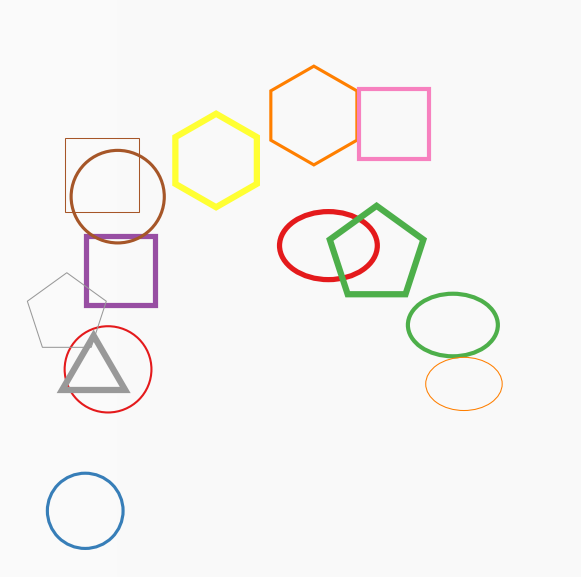[{"shape": "circle", "thickness": 1, "radius": 0.37, "center": [0.186, 0.36]}, {"shape": "oval", "thickness": 2.5, "radius": 0.42, "center": [0.565, 0.574]}, {"shape": "circle", "thickness": 1.5, "radius": 0.33, "center": [0.147, 0.115]}, {"shape": "oval", "thickness": 2, "radius": 0.39, "center": [0.779, 0.436]}, {"shape": "pentagon", "thickness": 3, "radius": 0.42, "center": [0.648, 0.558]}, {"shape": "square", "thickness": 2.5, "radius": 0.3, "center": [0.207, 0.531]}, {"shape": "oval", "thickness": 0.5, "radius": 0.33, "center": [0.798, 0.334]}, {"shape": "hexagon", "thickness": 1.5, "radius": 0.43, "center": [0.54, 0.799]}, {"shape": "hexagon", "thickness": 3, "radius": 0.4, "center": [0.372, 0.721]}, {"shape": "circle", "thickness": 1.5, "radius": 0.4, "center": [0.203, 0.659]}, {"shape": "square", "thickness": 0.5, "radius": 0.32, "center": [0.175, 0.697]}, {"shape": "square", "thickness": 2, "radius": 0.3, "center": [0.678, 0.785]}, {"shape": "pentagon", "thickness": 0.5, "radius": 0.36, "center": [0.115, 0.455]}, {"shape": "triangle", "thickness": 3, "radius": 0.31, "center": [0.161, 0.355]}]